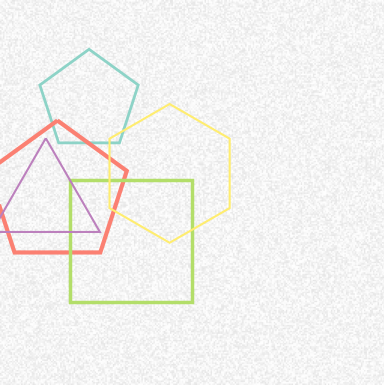[{"shape": "pentagon", "thickness": 2, "radius": 0.67, "center": [0.231, 0.738]}, {"shape": "pentagon", "thickness": 3, "radius": 0.95, "center": [0.149, 0.498]}, {"shape": "square", "thickness": 2.5, "radius": 0.79, "center": [0.34, 0.374]}, {"shape": "triangle", "thickness": 1.5, "radius": 0.81, "center": [0.119, 0.479]}, {"shape": "hexagon", "thickness": 1.5, "radius": 0.9, "center": [0.441, 0.55]}]